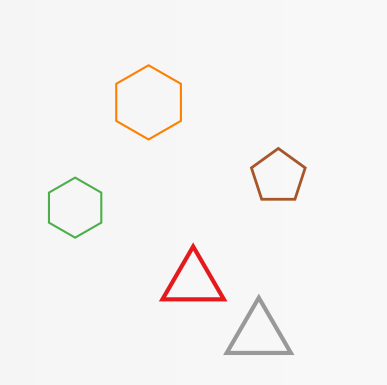[{"shape": "triangle", "thickness": 3, "radius": 0.46, "center": [0.498, 0.268]}, {"shape": "hexagon", "thickness": 1.5, "radius": 0.39, "center": [0.194, 0.461]}, {"shape": "hexagon", "thickness": 1.5, "radius": 0.48, "center": [0.383, 0.734]}, {"shape": "pentagon", "thickness": 2, "radius": 0.36, "center": [0.718, 0.541]}, {"shape": "triangle", "thickness": 3, "radius": 0.48, "center": [0.668, 0.131]}]